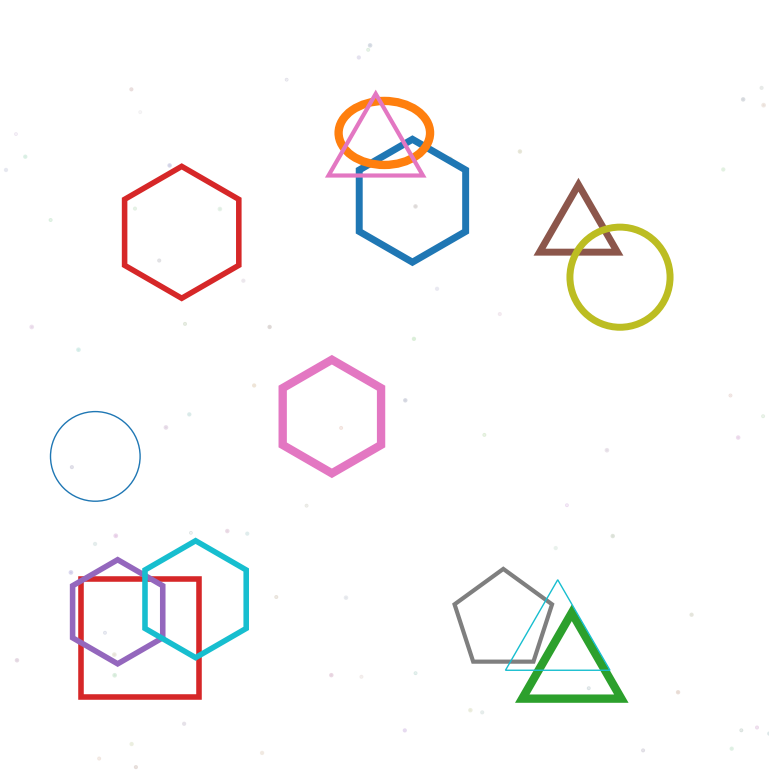[{"shape": "circle", "thickness": 0.5, "radius": 0.29, "center": [0.124, 0.407]}, {"shape": "hexagon", "thickness": 2.5, "radius": 0.4, "center": [0.536, 0.739]}, {"shape": "oval", "thickness": 3, "radius": 0.3, "center": [0.499, 0.827]}, {"shape": "triangle", "thickness": 3, "radius": 0.37, "center": [0.743, 0.13]}, {"shape": "square", "thickness": 2, "radius": 0.38, "center": [0.182, 0.171]}, {"shape": "hexagon", "thickness": 2, "radius": 0.43, "center": [0.236, 0.698]}, {"shape": "hexagon", "thickness": 2, "radius": 0.34, "center": [0.153, 0.205]}, {"shape": "triangle", "thickness": 2.5, "radius": 0.29, "center": [0.751, 0.702]}, {"shape": "triangle", "thickness": 1.5, "radius": 0.35, "center": [0.488, 0.807]}, {"shape": "hexagon", "thickness": 3, "radius": 0.37, "center": [0.431, 0.459]}, {"shape": "pentagon", "thickness": 1.5, "radius": 0.33, "center": [0.654, 0.195]}, {"shape": "circle", "thickness": 2.5, "radius": 0.33, "center": [0.805, 0.64]}, {"shape": "hexagon", "thickness": 2, "radius": 0.38, "center": [0.254, 0.222]}, {"shape": "triangle", "thickness": 0.5, "radius": 0.39, "center": [0.724, 0.169]}]